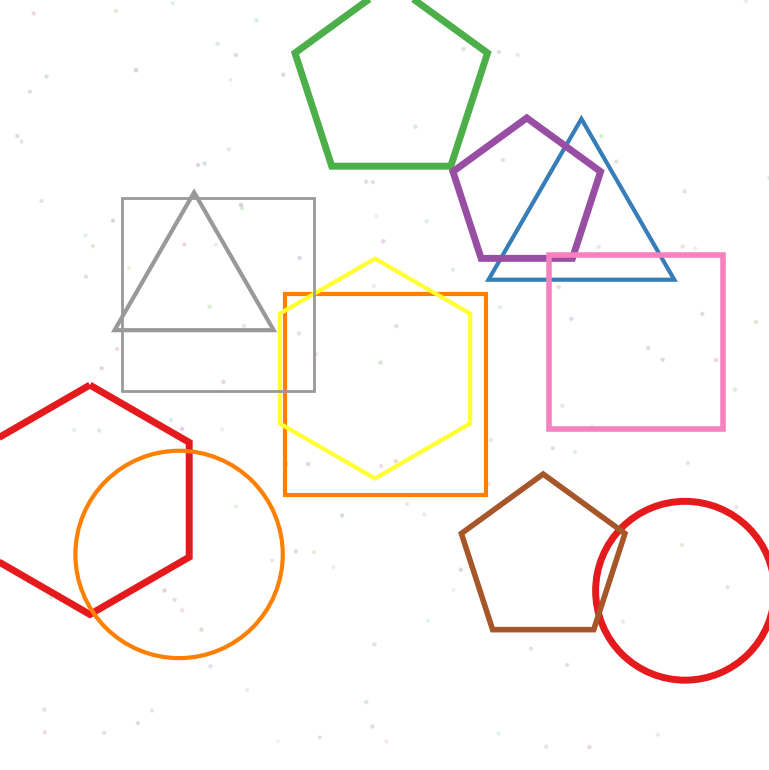[{"shape": "hexagon", "thickness": 2.5, "radius": 0.74, "center": [0.117, 0.351]}, {"shape": "circle", "thickness": 2.5, "radius": 0.58, "center": [0.89, 0.233]}, {"shape": "triangle", "thickness": 1.5, "radius": 0.7, "center": [0.755, 0.706]}, {"shape": "pentagon", "thickness": 2.5, "radius": 0.66, "center": [0.508, 0.891]}, {"shape": "pentagon", "thickness": 2.5, "radius": 0.5, "center": [0.684, 0.746]}, {"shape": "square", "thickness": 1.5, "radius": 0.65, "center": [0.501, 0.487]}, {"shape": "circle", "thickness": 1.5, "radius": 0.67, "center": [0.233, 0.28]}, {"shape": "hexagon", "thickness": 1.5, "radius": 0.71, "center": [0.487, 0.521]}, {"shape": "pentagon", "thickness": 2, "radius": 0.56, "center": [0.705, 0.273]}, {"shape": "square", "thickness": 2, "radius": 0.56, "center": [0.826, 0.556]}, {"shape": "square", "thickness": 1, "radius": 0.62, "center": [0.283, 0.617]}, {"shape": "triangle", "thickness": 1.5, "radius": 0.6, "center": [0.252, 0.631]}]